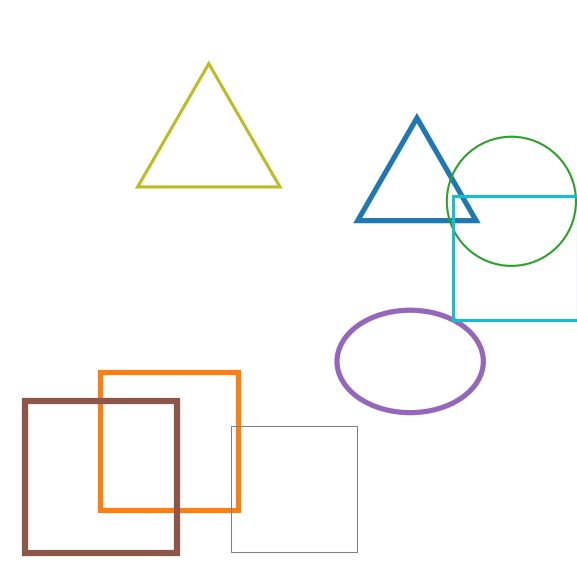[{"shape": "triangle", "thickness": 2.5, "radius": 0.59, "center": [0.722, 0.676]}, {"shape": "square", "thickness": 2.5, "radius": 0.6, "center": [0.293, 0.235]}, {"shape": "circle", "thickness": 1, "radius": 0.56, "center": [0.886, 0.651]}, {"shape": "oval", "thickness": 2.5, "radius": 0.63, "center": [0.71, 0.373]}, {"shape": "square", "thickness": 3, "radius": 0.66, "center": [0.174, 0.174]}, {"shape": "square", "thickness": 0.5, "radius": 0.55, "center": [0.509, 0.152]}, {"shape": "triangle", "thickness": 1.5, "radius": 0.71, "center": [0.362, 0.747]}, {"shape": "square", "thickness": 1.5, "radius": 0.54, "center": [0.892, 0.553]}]